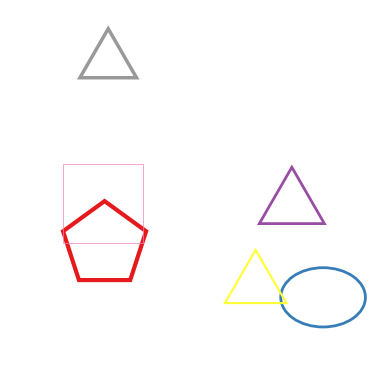[{"shape": "pentagon", "thickness": 3, "radius": 0.57, "center": [0.272, 0.364]}, {"shape": "oval", "thickness": 2, "radius": 0.55, "center": [0.839, 0.228]}, {"shape": "triangle", "thickness": 2, "radius": 0.49, "center": [0.758, 0.468]}, {"shape": "triangle", "thickness": 1.5, "radius": 0.46, "center": [0.664, 0.259]}, {"shape": "square", "thickness": 0.5, "radius": 0.52, "center": [0.267, 0.472]}, {"shape": "triangle", "thickness": 2.5, "radius": 0.42, "center": [0.281, 0.841]}]